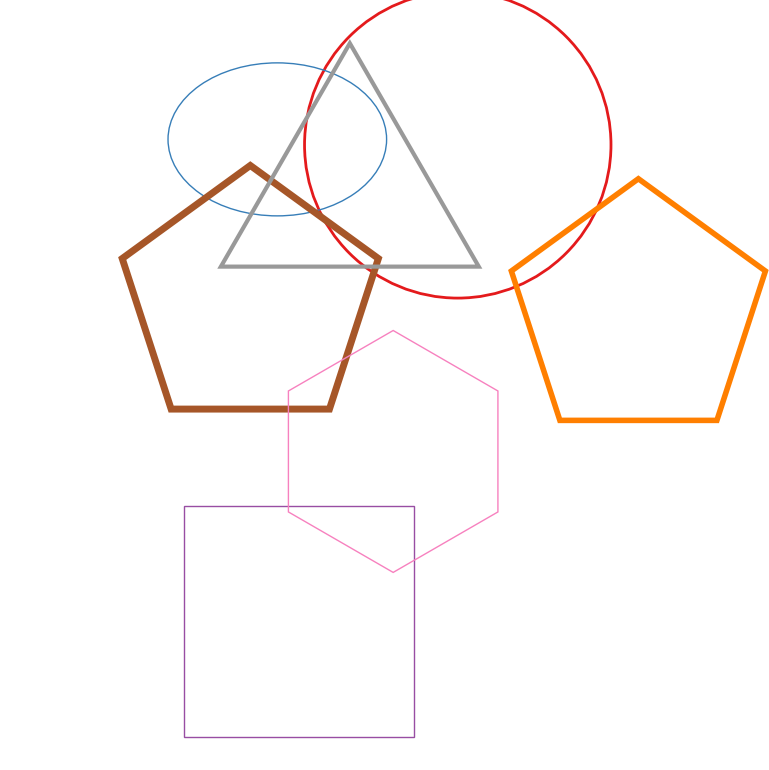[{"shape": "circle", "thickness": 1, "radius": 0.99, "center": [0.594, 0.812]}, {"shape": "oval", "thickness": 0.5, "radius": 0.71, "center": [0.36, 0.819]}, {"shape": "square", "thickness": 0.5, "radius": 0.75, "center": [0.388, 0.193]}, {"shape": "pentagon", "thickness": 2, "radius": 0.87, "center": [0.829, 0.594]}, {"shape": "pentagon", "thickness": 2.5, "radius": 0.87, "center": [0.325, 0.61]}, {"shape": "hexagon", "thickness": 0.5, "radius": 0.79, "center": [0.511, 0.414]}, {"shape": "triangle", "thickness": 1.5, "radius": 0.97, "center": [0.454, 0.75]}]